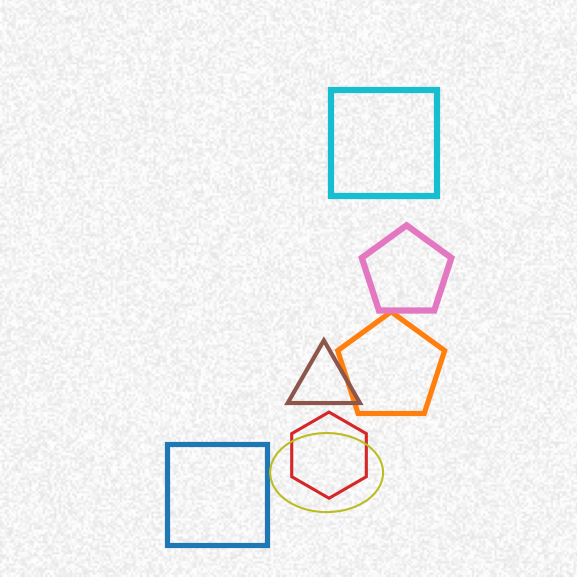[{"shape": "square", "thickness": 2.5, "radius": 0.43, "center": [0.375, 0.143]}, {"shape": "pentagon", "thickness": 2.5, "radius": 0.49, "center": [0.677, 0.362]}, {"shape": "hexagon", "thickness": 1.5, "radius": 0.37, "center": [0.57, 0.211]}, {"shape": "triangle", "thickness": 2, "radius": 0.36, "center": [0.561, 0.337]}, {"shape": "pentagon", "thickness": 3, "radius": 0.41, "center": [0.704, 0.527]}, {"shape": "oval", "thickness": 1, "radius": 0.49, "center": [0.566, 0.181]}, {"shape": "square", "thickness": 3, "radius": 0.46, "center": [0.665, 0.752]}]